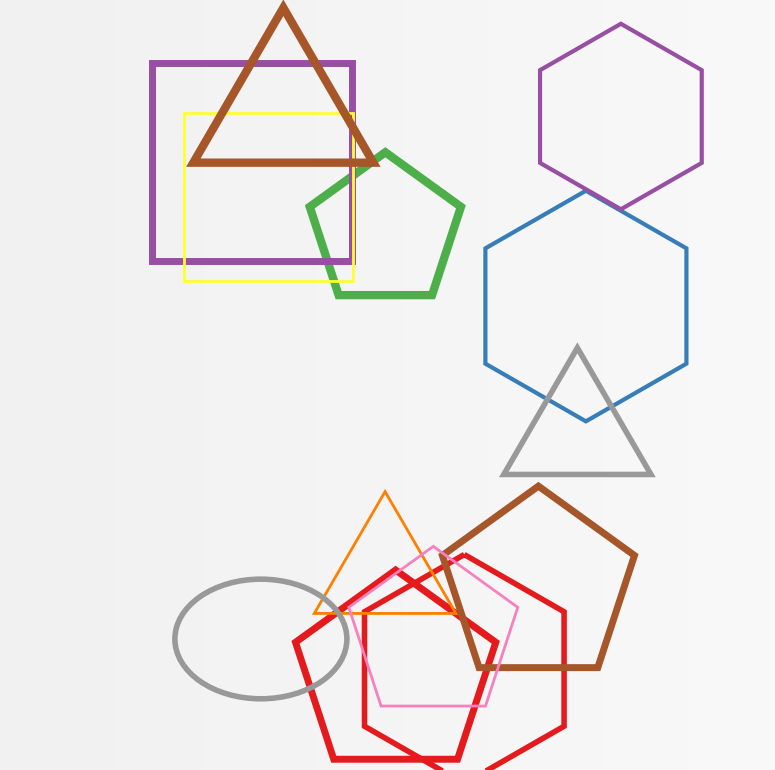[{"shape": "hexagon", "thickness": 2, "radius": 0.74, "center": [0.599, 0.131]}, {"shape": "pentagon", "thickness": 2.5, "radius": 0.68, "center": [0.511, 0.124]}, {"shape": "hexagon", "thickness": 1.5, "radius": 0.75, "center": [0.756, 0.603]}, {"shape": "pentagon", "thickness": 3, "radius": 0.51, "center": [0.497, 0.7]}, {"shape": "hexagon", "thickness": 1.5, "radius": 0.6, "center": [0.801, 0.849]}, {"shape": "square", "thickness": 2.5, "radius": 0.64, "center": [0.325, 0.789]}, {"shape": "triangle", "thickness": 1, "radius": 0.53, "center": [0.497, 0.256]}, {"shape": "square", "thickness": 1, "radius": 0.55, "center": [0.346, 0.744]}, {"shape": "pentagon", "thickness": 2.5, "radius": 0.65, "center": [0.695, 0.238]}, {"shape": "triangle", "thickness": 3, "radius": 0.67, "center": [0.366, 0.856]}, {"shape": "pentagon", "thickness": 1, "radius": 0.57, "center": [0.559, 0.176]}, {"shape": "triangle", "thickness": 2, "radius": 0.55, "center": [0.745, 0.439]}, {"shape": "oval", "thickness": 2, "radius": 0.55, "center": [0.337, 0.17]}]